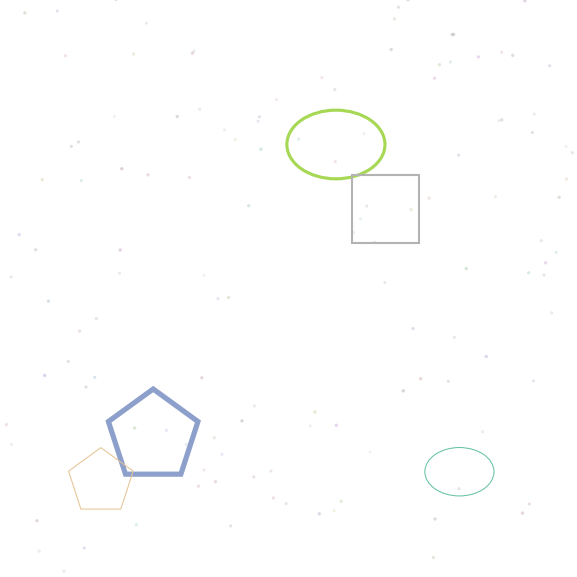[{"shape": "oval", "thickness": 0.5, "radius": 0.3, "center": [0.796, 0.182]}, {"shape": "pentagon", "thickness": 2.5, "radius": 0.41, "center": [0.265, 0.244]}, {"shape": "oval", "thickness": 1.5, "radius": 0.42, "center": [0.582, 0.749]}, {"shape": "pentagon", "thickness": 0.5, "radius": 0.29, "center": [0.175, 0.165]}, {"shape": "square", "thickness": 1, "radius": 0.29, "center": [0.668, 0.638]}]